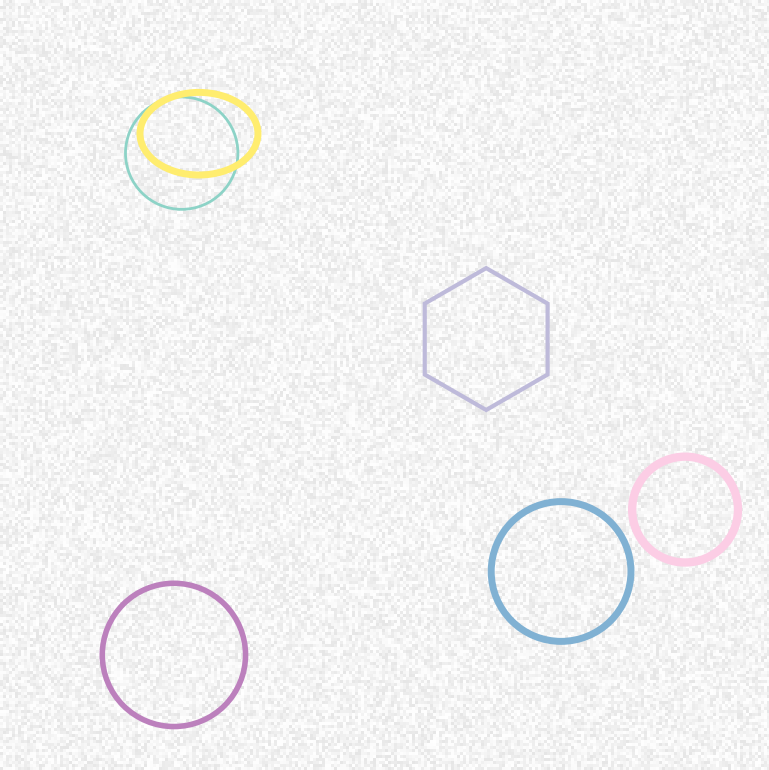[{"shape": "circle", "thickness": 1, "radius": 0.36, "center": [0.236, 0.801]}, {"shape": "hexagon", "thickness": 1.5, "radius": 0.46, "center": [0.631, 0.56]}, {"shape": "circle", "thickness": 2.5, "radius": 0.45, "center": [0.729, 0.258]}, {"shape": "circle", "thickness": 3, "radius": 0.34, "center": [0.89, 0.338]}, {"shape": "circle", "thickness": 2, "radius": 0.47, "center": [0.226, 0.149]}, {"shape": "oval", "thickness": 2.5, "radius": 0.38, "center": [0.258, 0.826]}]